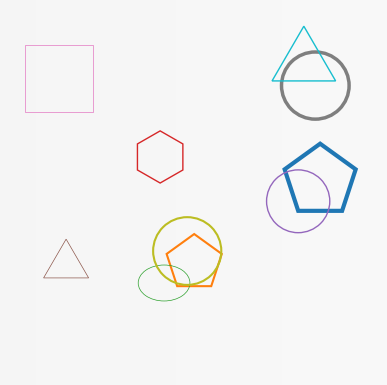[{"shape": "pentagon", "thickness": 3, "radius": 0.48, "center": [0.826, 0.53]}, {"shape": "pentagon", "thickness": 1.5, "radius": 0.37, "center": [0.501, 0.317]}, {"shape": "oval", "thickness": 0.5, "radius": 0.33, "center": [0.423, 0.265]}, {"shape": "hexagon", "thickness": 1, "radius": 0.34, "center": [0.413, 0.592]}, {"shape": "circle", "thickness": 1, "radius": 0.41, "center": [0.769, 0.477]}, {"shape": "triangle", "thickness": 0.5, "radius": 0.34, "center": [0.171, 0.312]}, {"shape": "square", "thickness": 0.5, "radius": 0.44, "center": [0.151, 0.797]}, {"shape": "circle", "thickness": 2.5, "radius": 0.44, "center": [0.814, 0.778]}, {"shape": "circle", "thickness": 1.5, "radius": 0.44, "center": [0.483, 0.348]}, {"shape": "triangle", "thickness": 1, "radius": 0.47, "center": [0.784, 0.837]}]